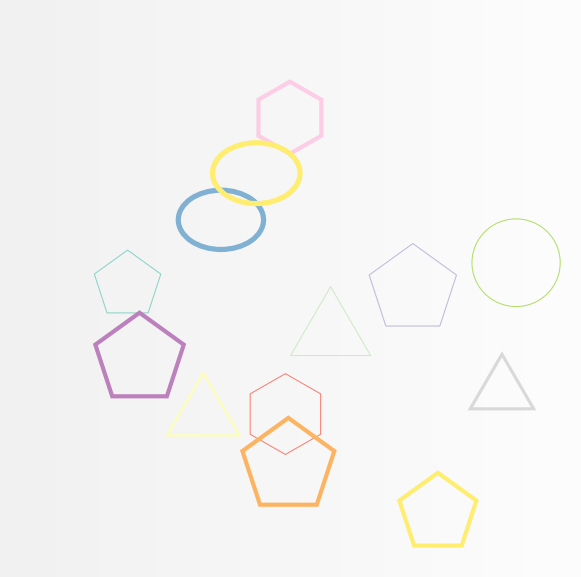[{"shape": "pentagon", "thickness": 0.5, "radius": 0.3, "center": [0.219, 0.506]}, {"shape": "triangle", "thickness": 1, "radius": 0.36, "center": [0.35, 0.281]}, {"shape": "pentagon", "thickness": 0.5, "radius": 0.39, "center": [0.71, 0.498]}, {"shape": "hexagon", "thickness": 0.5, "radius": 0.35, "center": [0.491, 0.282]}, {"shape": "oval", "thickness": 2.5, "radius": 0.37, "center": [0.38, 0.618]}, {"shape": "pentagon", "thickness": 2, "radius": 0.42, "center": [0.496, 0.192]}, {"shape": "circle", "thickness": 0.5, "radius": 0.38, "center": [0.888, 0.544]}, {"shape": "hexagon", "thickness": 2, "radius": 0.31, "center": [0.499, 0.795]}, {"shape": "triangle", "thickness": 1.5, "radius": 0.31, "center": [0.864, 0.323]}, {"shape": "pentagon", "thickness": 2, "radius": 0.4, "center": [0.24, 0.378]}, {"shape": "triangle", "thickness": 0.5, "radius": 0.4, "center": [0.569, 0.423]}, {"shape": "pentagon", "thickness": 2, "radius": 0.35, "center": [0.753, 0.111]}, {"shape": "oval", "thickness": 2.5, "radius": 0.38, "center": [0.441, 0.699]}]